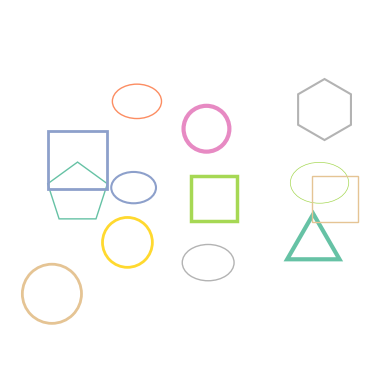[{"shape": "pentagon", "thickness": 1, "radius": 0.41, "center": [0.201, 0.497]}, {"shape": "triangle", "thickness": 3, "radius": 0.39, "center": [0.814, 0.366]}, {"shape": "oval", "thickness": 1, "radius": 0.32, "center": [0.356, 0.737]}, {"shape": "oval", "thickness": 1.5, "radius": 0.29, "center": [0.347, 0.513]}, {"shape": "square", "thickness": 2, "radius": 0.38, "center": [0.201, 0.585]}, {"shape": "circle", "thickness": 3, "radius": 0.3, "center": [0.536, 0.666]}, {"shape": "square", "thickness": 2.5, "radius": 0.3, "center": [0.556, 0.485]}, {"shape": "oval", "thickness": 0.5, "radius": 0.38, "center": [0.83, 0.525]}, {"shape": "circle", "thickness": 2, "radius": 0.32, "center": [0.331, 0.37]}, {"shape": "circle", "thickness": 2, "radius": 0.38, "center": [0.135, 0.237]}, {"shape": "square", "thickness": 1, "radius": 0.3, "center": [0.871, 0.482]}, {"shape": "hexagon", "thickness": 1.5, "radius": 0.4, "center": [0.843, 0.716]}, {"shape": "oval", "thickness": 1, "radius": 0.34, "center": [0.541, 0.318]}]